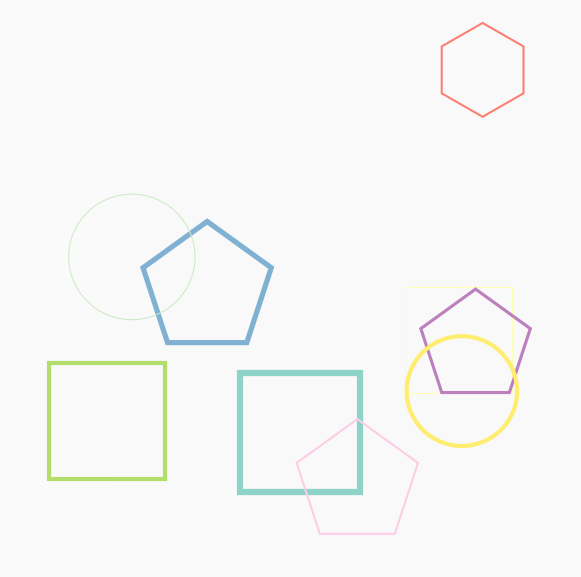[{"shape": "square", "thickness": 3, "radius": 0.51, "center": [0.516, 0.25]}, {"shape": "square", "thickness": 0.5, "radius": 0.46, "center": [0.789, 0.411]}, {"shape": "hexagon", "thickness": 1, "radius": 0.41, "center": [0.83, 0.878]}, {"shape": "pentagon", "thickness": 2.5, "radius": 0.58, "center": [0.356, 0.5]}, {"shape": "square", "thickness": 2, "radius": 0.5, "center": [0.184, 0.27]}, {"shape": "pentagon", "thickness": 1, "radius": 0.55, "center": [0.615, 0.164]}, {"shape": "pentagon", "thickness": 1.5, "radius": 0.5, "center": [0.818, 0.4]}, {"shape": "circle", "thickness": 0.5, "radius": 0.54, "center": [0.227, 0.554]}, {"shape": "circle", "thickness": 2, "radius": 0.48, "center": [0.795, 0.322]}]